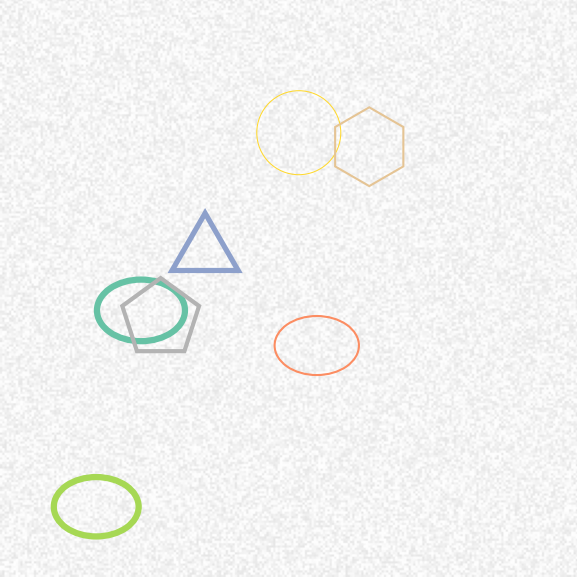[{"shape": "oval", "thickness": 3, "radius": 0.38, "center": [0.244, 0.462]}, {"shape": "oval", "thickness": 1, "radius": 0.37, "center": [0.549, 0.401]}, {"shape": "triangle", "thickness": 2.5, "radius": 0.33, "center": [0.355, 0.564]}, {"shape": "oval", "thickness": 3, "radius": 0.37, "center": [0.167, 0.122]}, {"shape": "circle", "thickness": 0.5, "radius": 0.36, "center": [0.517, 0.769]}, {"shape": "hexagon", "thickness": 1, "radius": 0.34, "center": [0.639, 0.745]}, {"shape": "pentagon", "thickness": 2, "radius": 0.35, "center": [0.278, 0.448]}]